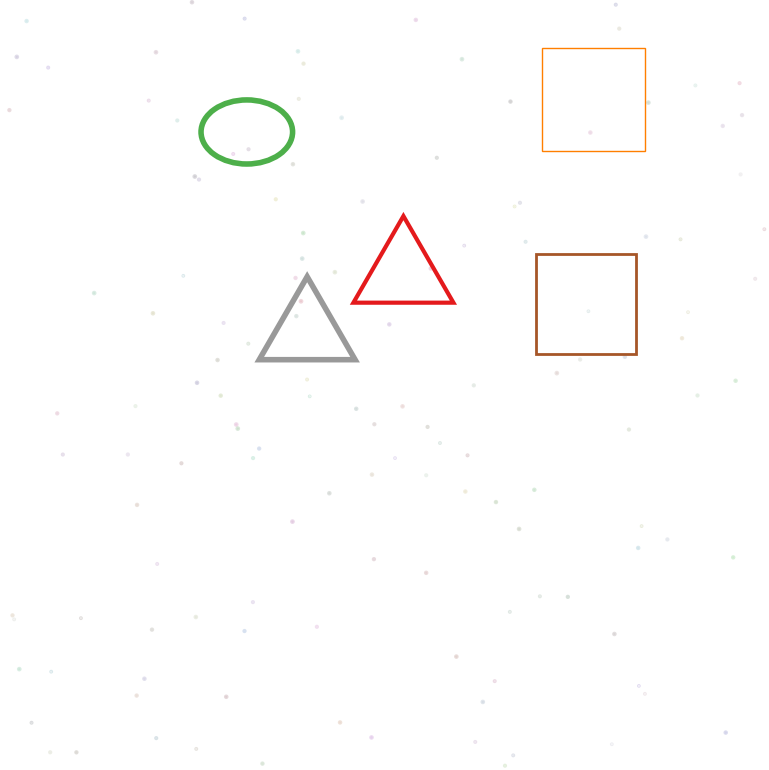[{"shape": "triangle", "thickness": 1.5, "radius": 0.37, "center": [0.524, 0.644]}, {"shape": "oval", "thickness": 2, "radius": 0.3, "center": [0.321, 0.829]}, {"shape": "square", "thickness": 0.5, "radius": 0.33, "center": [0.771, 0.871]}, {"shape": "square", "thickness": 1, "radius": 0.32, "center": [0.76, 0.605]}, {"shape": "triangle", "thickness": 2, "radius": 0.36, "center": [0.399, 0.569]}]